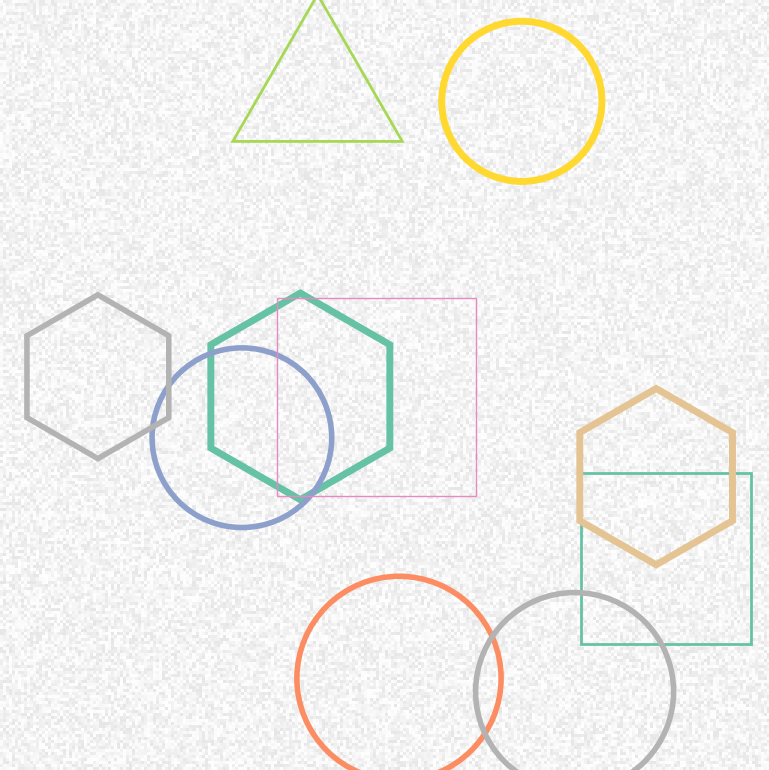[{"shape": "hexagon", "thickness": 2.5, "radius": 0.67, "center": [0.39, 0.485]}, {"shape": "square", "thickness": 1, "radius": 0.55, "center": [0.865, 0.274]}, {"shape": "circle", "thickness": 2, "radius": 0.66, "center": [0.518, 0.119]}, {"shape": "circle", "thickness": 2, "radius": 0.58, "center": [0.314, 0.432]}, {"shape": "square", "thickness": 0.5, "radius": 0.64, "center": [0.489, 0.485]}, {"shape": "triangle", "thickness": 1, "radius": 0.64, "center": [0.412, 0.88]}, {"shape": "circle", "thickness": 2.5, "radius": 0.52, "center": [0.678, 0.868]}, {"shape": "hexagon", "thickness": 2.5, "radius": 0.57, "center": [0.852, 0.381]}, {"shape": "hexagon", "thickness": 2, "radius": 0.53, "center": [0.127, 0.511]}, {"shape": "circle", "thickness": 2, "radius": 0.64, "center": [0.746, 0.102]}]